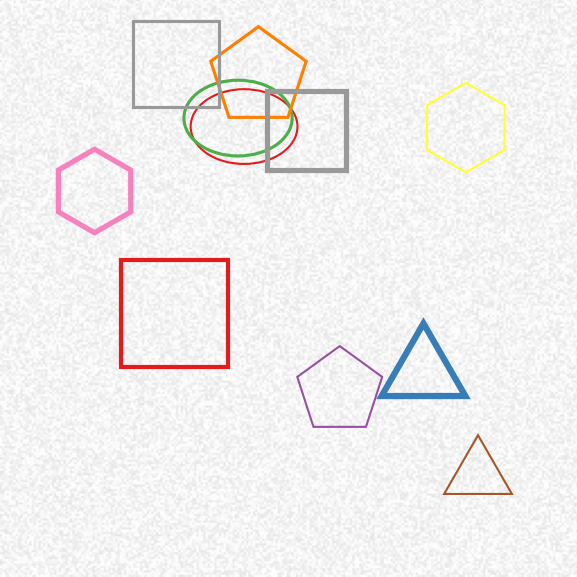[{"shape": "square", "thickness": 2, "radius": 0.46, "center": [0.302, 0.456]}, {"shape": "oval", "thickness": 1, "radius": 0.46, "center": [0.423, 0.78]}, {"shape": "triangle", "thickness": 3, "radius": 0.42, "center": [0.733, 0.355]}, {"shape": "oval", "thickness": 1.5, "radius": 0.47, "center": [0.412, 0.795]}, {"shape": "pentagon", "thickness": 1, "radius": 0.39, "center": [0.588, 0.323]}, {"shape": "pentagon", "thickness": 1.5, "radius": 0.43, "center": [0.448, 0.866]}, {"shape": "hexagon", "thickness": 1, "radius": 0.39, "center": [0.807, 0.778]}, {"shape": "triangle", "thickness": 1, "radius": 0.34, "center": [0.828, 0.178]}, {"shape": "hexagon", "thickness": 2.5, "radius": 0.36, "center": [0.164, 0.668]}, {"shape": "square", "thickness": 1.5, "radius": 0.38, "center": [0.305, 0.888]}, {"shape": "square", "thickness": 2.5, "radius": 0.34, "center": [0.53, 0.773]}]